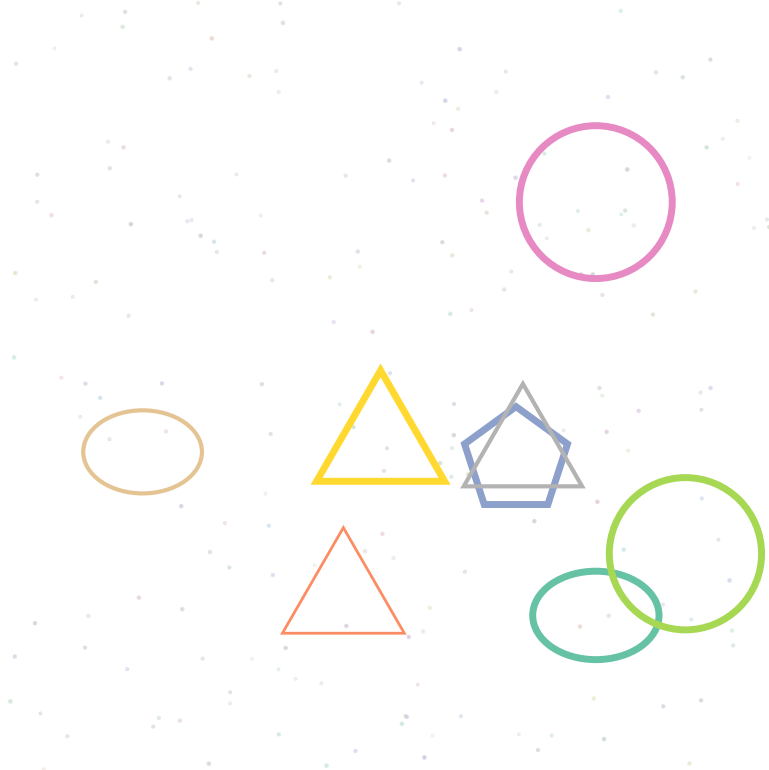[{"shape": "oval", "thickness": 2.5, "radius": 0.41, "center": [0.774, 0.201]}, {"shape": "triangle", "thickness": 1, "radius": 0.46, "center": [0.446, 0.223]}, {"shape": "pentagon", "thickness": 2.5, "radius": 0.35, "center": [0.67, 0.402]}, {"shape": "circle", "thickness": 2.5, "radius": 0.5, "center": [0.774, 0.738]}, {"shape": "circle", "thickness": 2.5, "radius": 0.49, "center": [0.89, 0.281]}, {"shape": "triangle", "thickness": 2.5, "radius": 0.48, "center": [0.494, 0.423]}, {"shape": "oval", "thickness": 1.5, "radius": 0.39, "center": [0.185, 0.413]}, {"shape": "triangle", "thickness": 1.5, "radius": 0.44, "center": [0.679, 0.413]}]